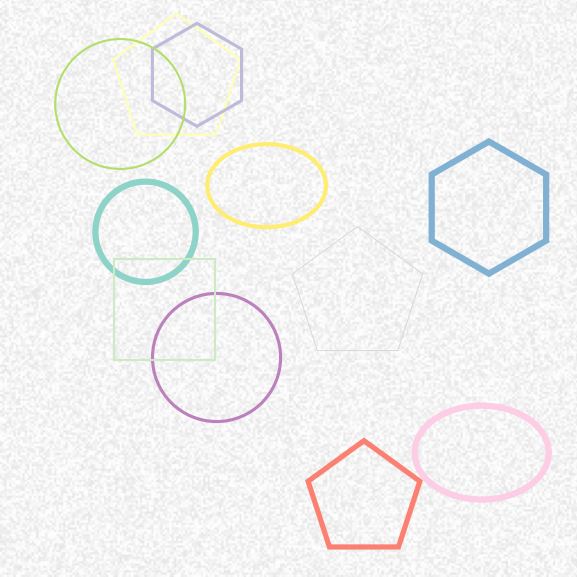[{"shape": "circle", "thickness": 3, "radius": 0.43, "center": [0.252, 0.598]}, {"shape": "pentagon", "thickness": 1, "radius": 0.58, "center": [0.306, 0.86]}, {"shape": "hexagon", "thickness": 1.5, "radius": 0.45, "center": [0.341, 0.87]}, {"shape": "pentagon", "thickness": 2.5, "radius": 0.51, "center": [0.63, 0.134]}, {"shape": "hexagon", "thickness": 3, "radius": 0.57, "center": [0.847, 0.64]}, {"shape": "circle", "thickness": 1, "radius": 0.56, "center": [0.208, 0.819]}, {"shape": "oval", "thickness": 3, "radius": 0.58, "center": [0.834, 0.215]}, {"shape": "pentagon", "thickness": 0.5, "radius": 0.59, "center": [0.619, 0.488]}, {"shape": "circle", "thickness": 1.5, "radius": 0.55, "center": [0.375, 0.38]}, {"shape": "square", "thickness": 1, "radius": 0.44, "center": [0.285, 0.463]}, {"shape": "oval", "thickness": 2, "radius": 0.51, "center": [0.462, 0.678]}]